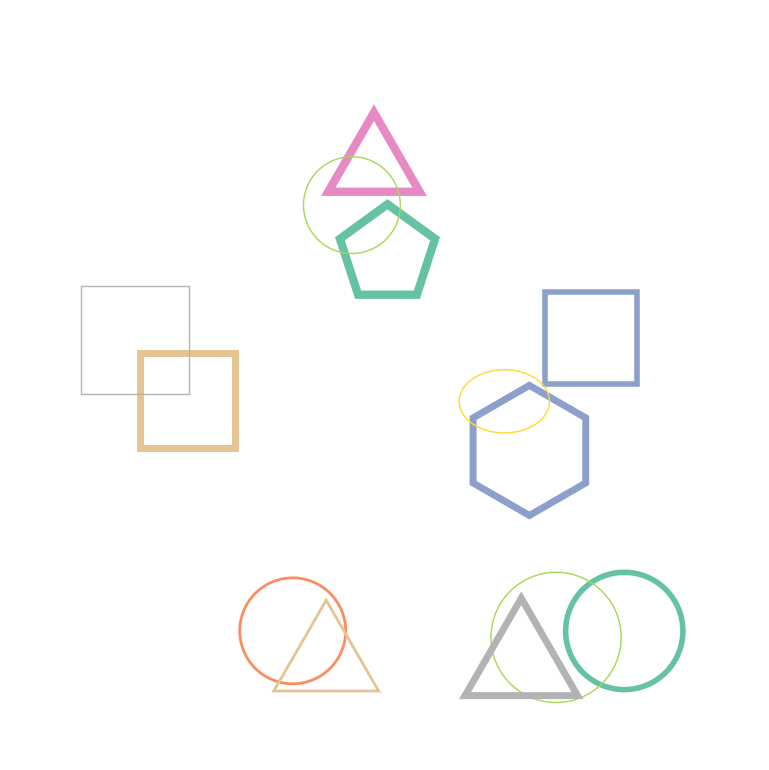[{"shape": "pentagon", "thickness": 3, "radius": 0.32, "center": [0.503, 0.67]}, {"shape": "circle", "thickness": 2, "radius": 0.38, "center": [0.811, 0.181]}, {"shape": "circle", "thickness": 1, "radius": 0.34, "center": [0.38, 0.181]}, {"shape": "square", "thickness": 2, "radius": 0.3, "center": [0.767, 0.561]}, {"shape": "hexagon", "thickness": 2.5, "radius": 0.42, "center": [0.688, 0.415]}, {"shape": "triangle", "thickness": 3, "radius": 0.34, "center": [0.486, 0.785]}, {"shape": "circle", "thickness": 0.5, "radius": 0.31, "center": [0.457, 0.734]}, {"shape": "circle", "thickness": 0.5, "radius": 0.42, "center": [0.722, 0.172]}, {"shape": "oval", "thickness": 0.5, "radius": 0.29, "center": [0.655, 0.479]}, {"shape": "triangle", "thickness": 1, "radius": 0.39, "center": [0.424, 0.142]}, {"shape": "square", "thickness": 2.5, "radius": 0.31, "center": [0.243, 0.48]}, {"shape": "square", "thickness": 0.5, "radius": 0.35, "center": [0.175, 0.558]}, {"shape": "triangle", "thickness": 2.5, "radius": 0.42, "center": [0.677, 0.139]}]